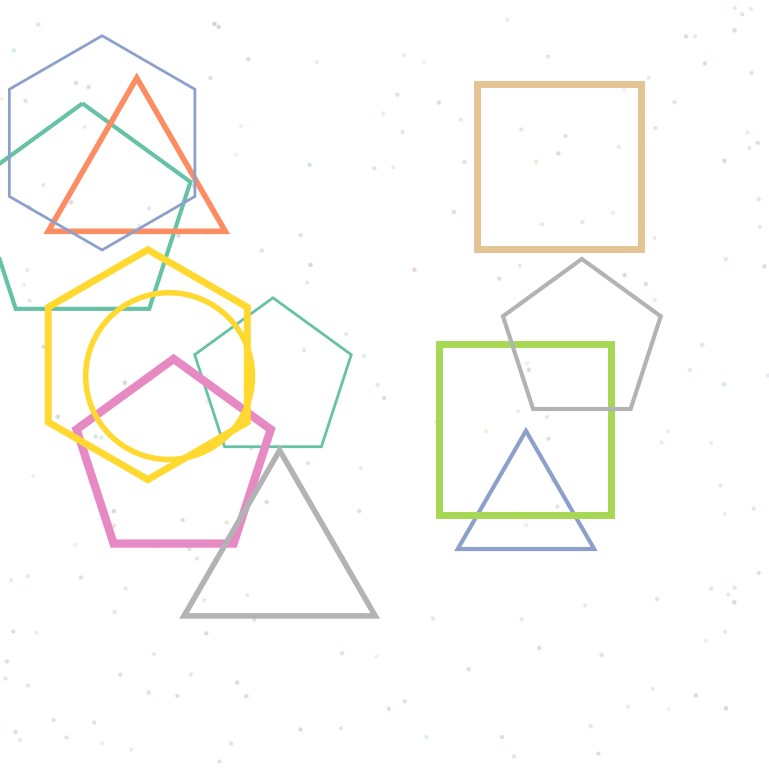[{"shape": "pentagon", "thickness": 1.5, "radius": 0.74, "center": [0.107, 0.718]}, {"shape": "pentagon", "thickness": 1, "radius": 0.53, "center": [0.355, 0.506]}, {"shape": "triangle", "thickness": 2, "radius": 0.66, "center": [0.178, 0.766]}, {"shape": "hexagon", "thickness": 1, "radius": 0.7, "center": [0.133, 0.814]}, {"shape": "triangle", "thickness": 1.5, "radius": 0.51, "center": [0.683, 0.338]}, {"shape": "pentagon", "thickness": 3, "radius": 0.66, "center": [0.226, 0.401]}, {"shape": "square", "thickness": 2.5, "radius": 0.56, "center": [0.682, 0.443]}, {"shape": "circle", "thickness": 2, "radius": 0.54, "center": [0.22, 0.512]}, {"shape": "hexagon", "thickness": 2.5, "radius": 0.75, "center": [0.192, 0.526]}, {"shape": "square", "thickness": 2.5, "radius": 0.53, "center": [0.726, 0.784]}, {"shape": "triangle", "thickness": 2, "radius": 0.72, "center": [0.363, 0.272]}, {"shape": "pentagon", "thickness": 1.5, "radius": 0.54, "center": [0.756, 0.556]}]